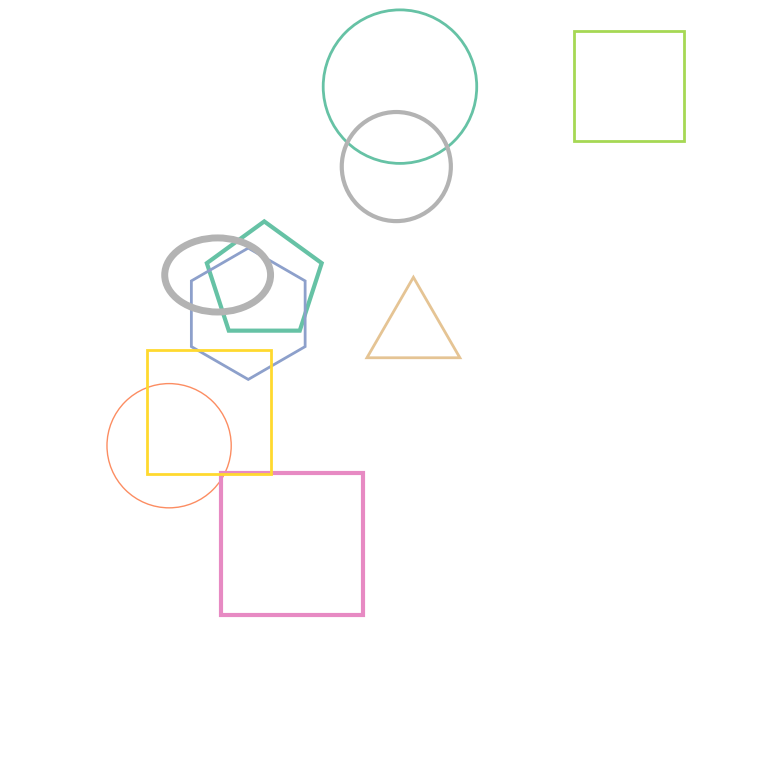[{"shape": "circle", "thickness": 1, "radius": 0.5, "center": [0.519, 0.887]}, {"shape": "pentagon", "thickness": 1.5, "radius": 0.39, "center": [0.343, 0.634]}, {"shape": "circle", "thickness": 0.5, "radius": 0.4, "center": [0.22, 0.421]}, {"shape": "hexagon", "thickness": 1, "radius": 0.43, "center": [0.322, 0.593]}, {"shape": "square", "thickness": 1.5, "radius": 0.46, "center": [0.379, 0.294]}, {"shape": "square", "thickness": 1, "radius": 0.36, "center": [0.816, 0.888]}, {"shape": "square", "thickness": 1, "radius": 0.4, "center": [0.272, 0.465]}, {"shape": "triangle", "thickness": 1, "radius": 0.35, "center": [0.537, 0.57]}, {"shape": "oval", "thickness": 2.5, "radius": 0.34, "center": [0.283, 0.643]}, {"shape": "circle", "thickness": 1.5, "radius": 0.35, "center": [0.515, 0.784]}]